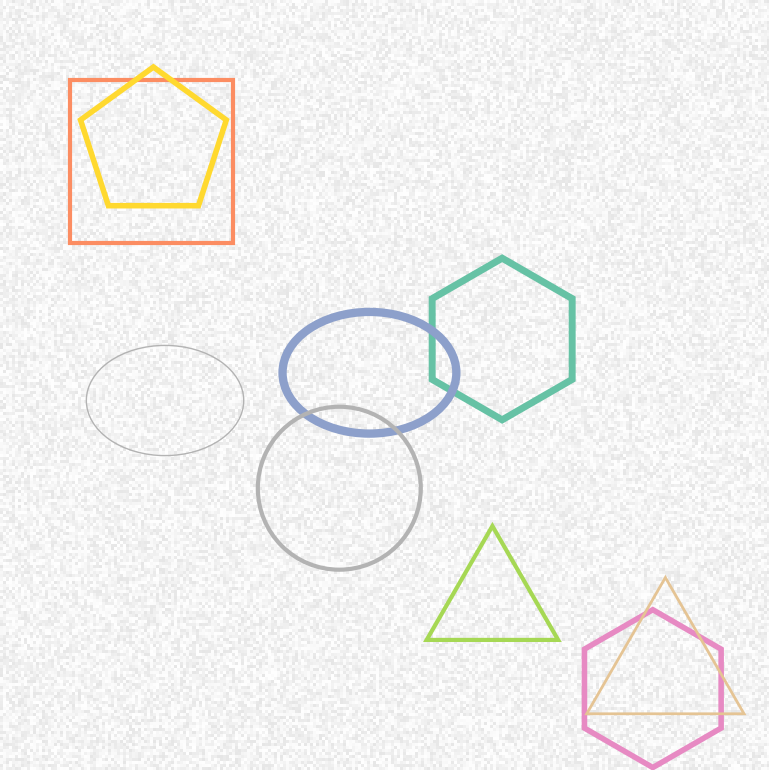[{"shape": "hexagon", "thickness": 2.5, "radius": 0.52, "center": [0.652, 0.56]}, {"shape": "square", "thickness": 1.5, "radius": 0.53, "center": [0.196, 0.79]}, {"shape": "oval", "thickness": 3, "radius": 0.56, "center": [0.48, 0.516]}, {"shape": "hexagon", "thickness": 2, "radius": 0.51, "center": [0.848, 0.106]}, {"shape": "triangle", "thickness": 1.5, "radius": 0.49, "center": [0.639, 0.218]}, {"shape": "pentagon", "thickness": 2, "radius": 0.5, "center": [0.199, 0.813]}, {"shape": "triangle", "thickness": 1, "radius": 0.59, "center": [0.864, 0.132]}, {"shape": "circle", "thickness": 1.5, "radius": 0.53, "center": [0.441, 0.366]}, {"shape": "oval", "thickness": 0.5, "radius": 0.51, "center": [0.214, 0.48]}]